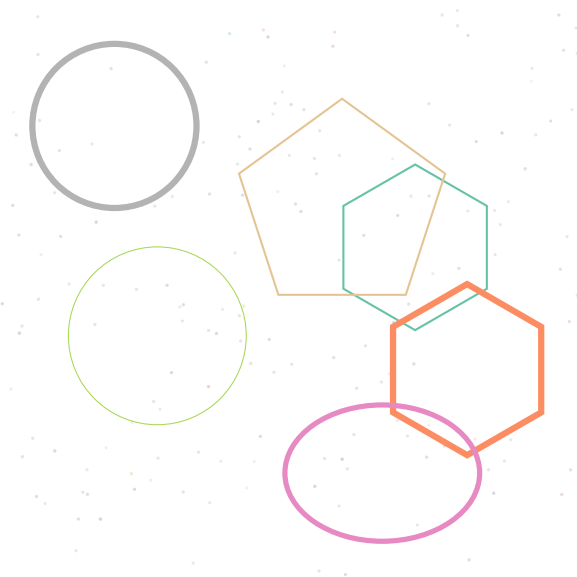[{"shape": "hexagon", "thickness": 1, "radius": 0.72, "center": [0.719, 0.571]}, {"shape": "hexagon", "thickness": 3, "radius": 0.74, "center": [0.809, 0.359]}, {"shape": "oval", "thickness": 2.5, "radius": 0.84, "center": [0.662, 0.18]}, {"shape": "circle", "thickness": 0.5, "radius": 0.77, "center": [0.272, 0.418]}, {"shape": "pentagon", "thickness": 1, "radius": 0.94, "center": [0.592, 0.64]}, {"shape": "circle", "thickness": 3, "radius": 0.71, "center": [0.198, 0.781]}]